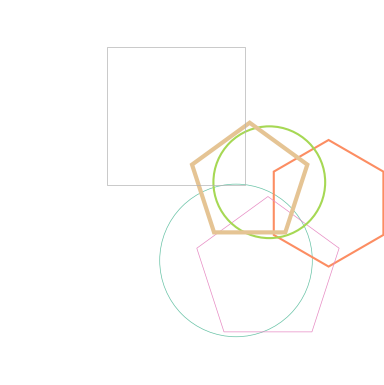[{"shape": "circle", "thickness": 0.5, "radius": 0.99, "center": [0.613, 0.324]}, {"shape": "hexagon", "thickness": 1.5, "radius": 0.82, "center": [0.853, 0.472]}, {"shape": "pentagon", "thickness": 0.5, "radius": 0.97, "center": [0.696, 0.295]}, {"shape": "circle", "thickness": 1.5, "radius": 0.73, "center": [0.699, 0.527]}, {"shape": "pentagon", "thickness": 3, "radius": 0.79, "center": [0.649, 0.524]}, {"shape": "square", "thickness": 0.5, "radius": 0.9, "center": [0.457, 0.698]}]